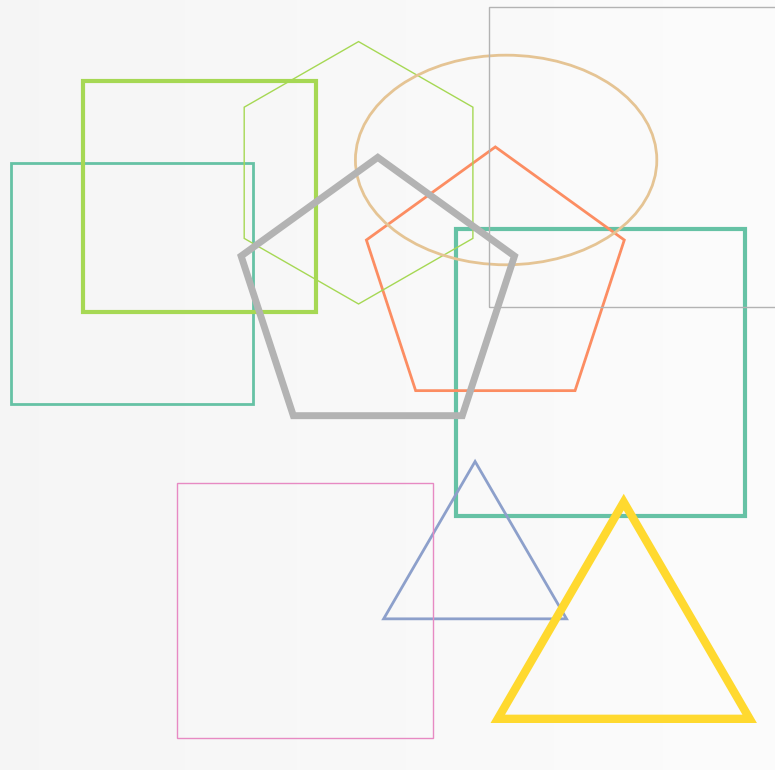[{"shape": "square", "thickness": 1, "radius": 0.78, "center": [0.17, 0.632]}, {"shape": "square", "thickness": 1.5, "radius": 0.93, "center": [0.775, 0.517]}, {"shape": "pentagon", "thickness": 1, "radius": 0.87, "center": [0.639, 0.634]}, {"shape": "triangle", "thickness": 1, "radius": 0.68, "center": [0.613, 0.264]}, {"shape": "square", "thickness": 0.5, "radius": 0.83, "center": [0.394, 0.207]}, {"shape": "square", "thickness": 1.5, "radius": 0.75, "center": [0.257, 0.745]}, {"shape": "hexagon", "thickness": 0.5, "radius": 0.85, "center": [0.463, 0.776]}, {"shape": "triangle", "thickness": 3, "radius": 0.94, "center": [0.805, 0.16]}, {"shape": "oval", "thickness": 1, "radius": 0.97, "center": [0.653, 0.792]}, {"shape": "square", "thickness": 0.5, "radius": 0.97, "center": [0.825, 0.796]}, {"shape": "pentagon", "thickness": 2.5, "radius": 0.93, "center": [0.487, 0.61]}]